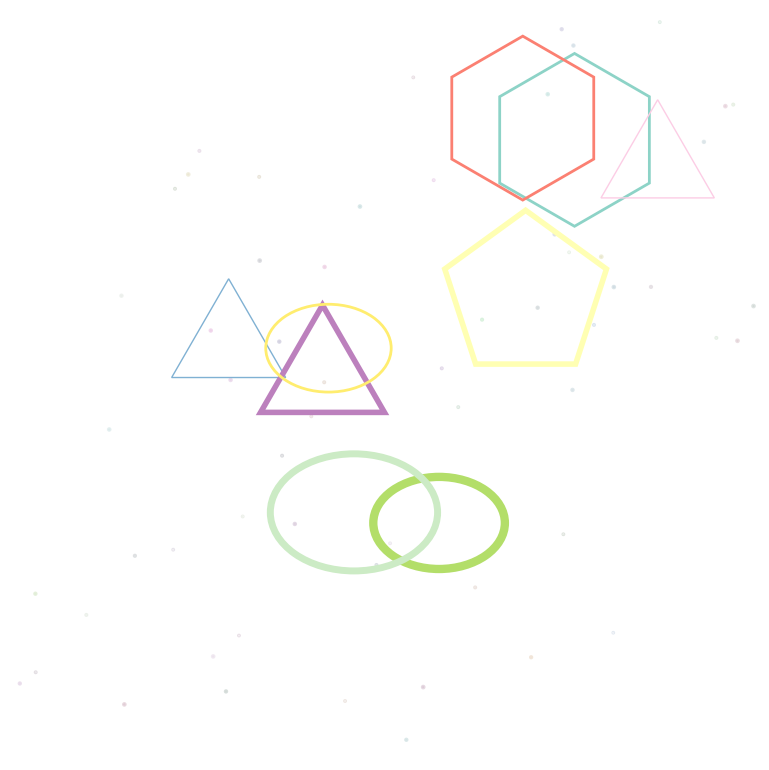[{"shape": "hexagon", "thickness": 1, "radius": 0.56, "center": [0.746, 0.818]}, {"shape": "pentagon", "thickness": 2, "radius": 0.55, "center": [0.683, 0.616]}, {"shape": "hexagon", "thickness": 1, "radius": 0.53, "center": [0.679, 0.847]}, {"shape": "triangle", "thickness": 0.5, "radius": 0.43, "center": [0.297, 0.552]}, {"shape": "oval", "thickness": 3, "radius": 0.43, "center": [0.57, 0.321]}, {"shape": "triangle", "thickness": 0.5, "radius": 0.42, "center": [0.854, 0.785]}, {"shape": "triangle", "thickness": 2, "radius": 0.46, "center": [0.419, 0.511]}, {"shape": "oval", "thickness": 2.5, "radius": 0.54, "center": [0.46, 0.335]}, {"shape": "oval", "thickness": 1, "radius": 0.41, "center": [0.427, 0.548]}]